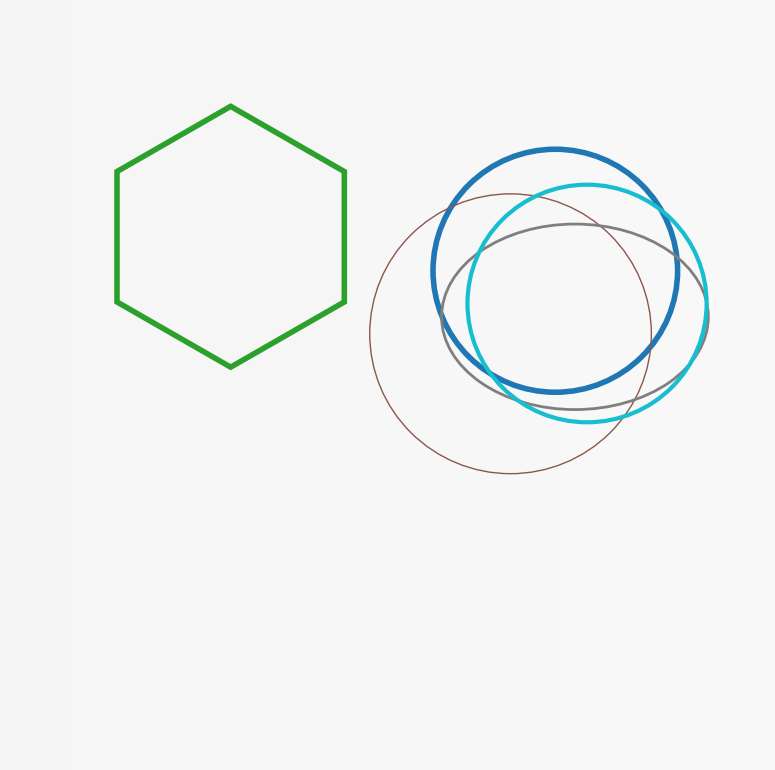[{"shape": "circle", "thickness": 2, "radius": 0.79, "center": [0.717, 0.648]}, {"shape": "hexagon", "thickness": 2, "radius": 0.85, "center": [0.298, 0.693]}, {"shape": "circle", "thickness": 0.5, "radius": 0.91, "center": [0.659, 0.567]}, {"shape": "oval", "thickness": 1, "radius": 0.86, "center": [0.742, 0.589]}, {"shape": "circle", "thickness": 1.5, "radius": 0.77, "center": [0.757, 0.606]}]